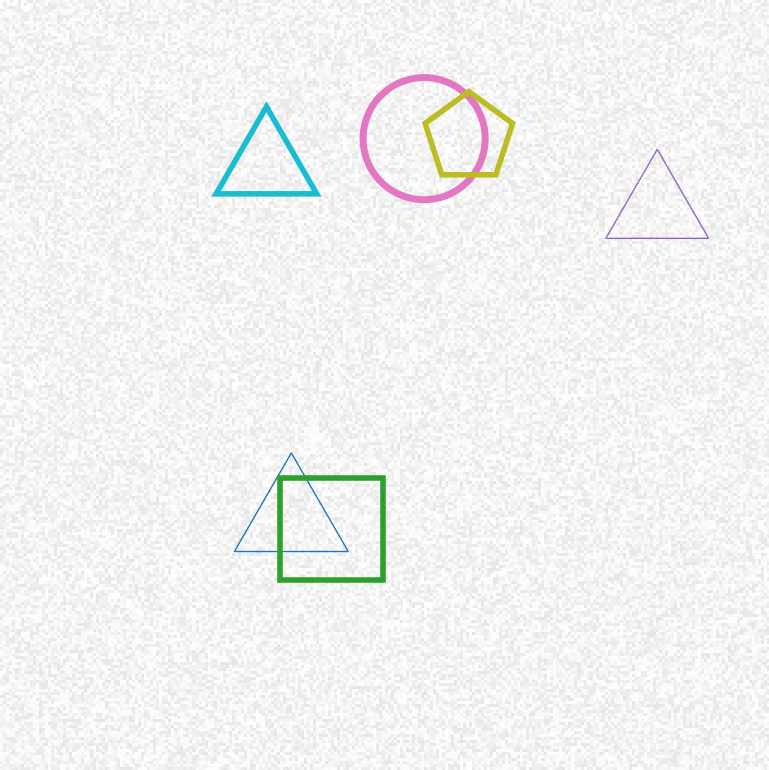[{"shape": "triangle", "thickness": 0.5, "radius": 0.43, "center": [0.378, 0.326]}, {"shape": "square", "thickness": 2, "radius": 0.33, "center": [0.43, 0.313]}, {"shape": "triangle", "thickness": 0.5, "radius": 0.39, "center": [0.854, 0.729]}, {"shape": "circle", "thickness": 2.5, "radius": 0.4, "center": [0.551, 0.82]}, {"shape": "pentagon", "thickness": 2, "radius": 0.3, "center": [0.609, 0.821]}, {"shape": "triangle", "thickness": 2, "radius": 0.38, "center": [0.346, 0.786]}]